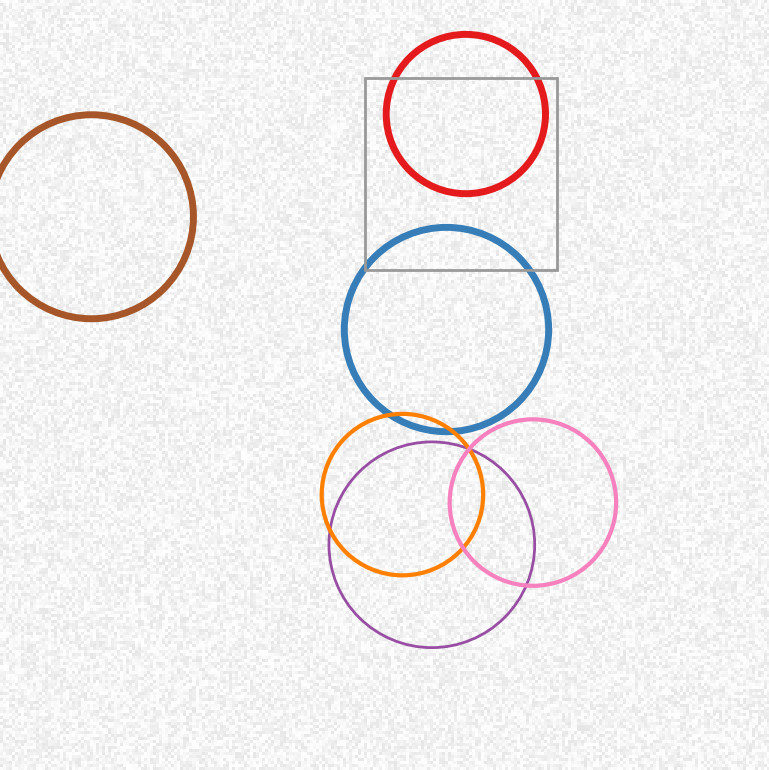[{"shape": "circle", "thickness": 2.5, "radius": 0.52, "center": [0.605, 0.852]}, {"shape": "circle", "thickness": 2.5, "radius": 0.66, "center": [0.58, 0.572]}, {"shape": "circle", "thickness": 1, "radius": 0.67, "center": [0.561, 0.293]}, {"shape": "circle", "thickness": 1.5, "radius": 0.52, "center": [0.523, 0.358]}, {"shape": "circle", "thickness": 2.5, "radius": 0.66, "center": [0.119, 0.718]}, {"shape": "circle", "thickness": 1.5, "radius": 0.54, "center": [0.692, 0.347]}, {"shape": "square", "thickness": 1, "radius": 0.62, "center": [0.599, 0.774]}]